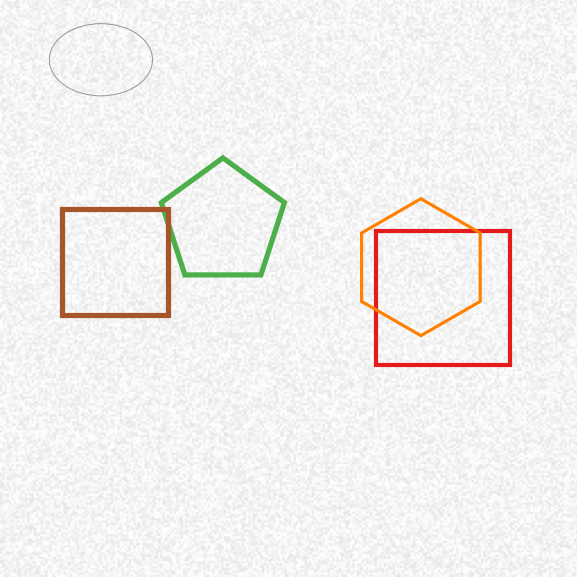[{"shape": "square", "thickness": 2, "radius": 0.58, "center": [0.768, 0.484]}, {"shape": "pentagon", "thickness": 2.5, "radius": 0.56, "center": [0.386, 0.614]}, {"shape": "hexagon", "thickness": 1.5, "radius": 0.59, "center": [0.729, 0.536]}, {"shape": "square", "thickness": 2.5, "radius": 0.46, "center": [0.199, 0.546]}, {"shape": "oval", "thickness": 0.5, "radius": 0.45, "center": [0.175, 0.896]}]